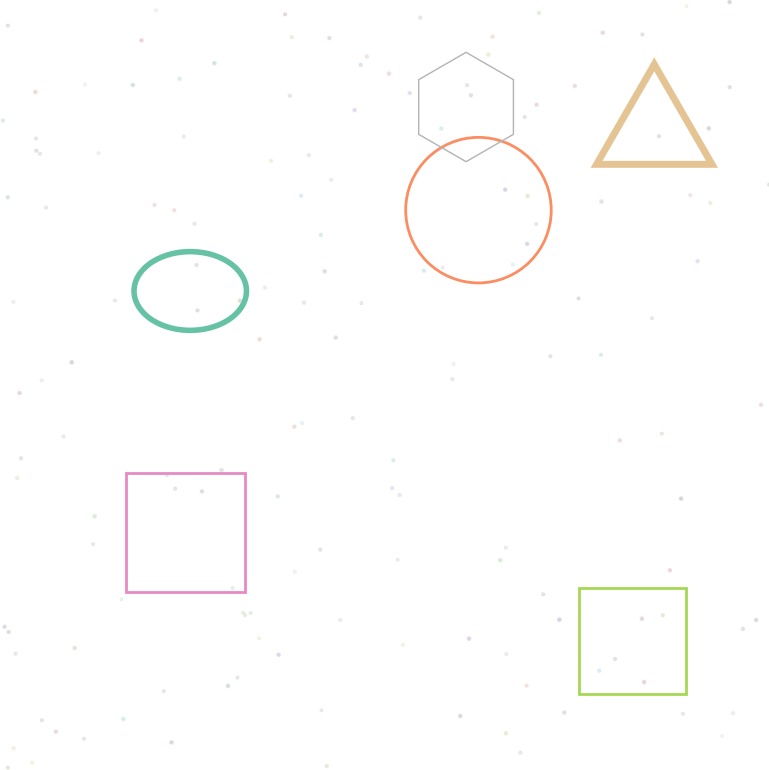[{"shape": "oval", "thickness": 2, "radius": 0.37, "center": [0.247, 0.622]}, {"shape": "circle", "thickness": 1, "radius": 0.47, "center": [0.621, 0.727]}, {"shape": "square", "thickness": 1, "radius": 0.39, "center": [0.241, 0.308]}, {"shape": "square", "thickness": 1, "radius": 0.35, "center": [0.822, 0.168]}, {"shape": "triangle", "thickness": 2.5, "radius": 0.43, "center": [0.85, 0.83]}, {"shape": "hexagon", "thickness": 0.5, "radius": 0.36, "center": [0.605, 0.861]}]